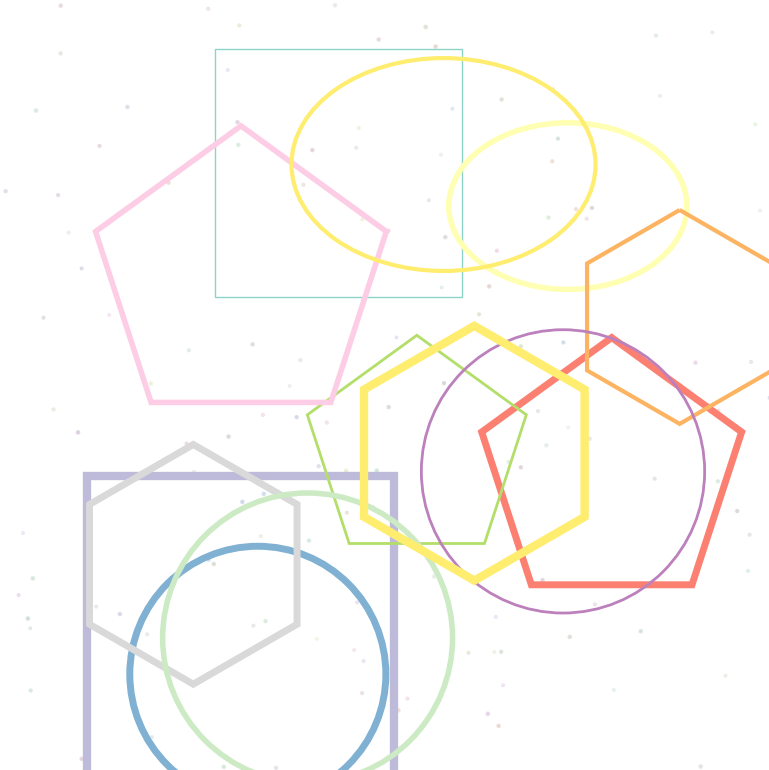[{"shape": "square", "thickness": 0.5, "radius": 0.8, "center": [0.44, 0.775]}, {"shape": "oval", "thickness": 2, "radius": 0.77, "center": [0.737, 0.732]}, {"shape": "square", "thickness": 3, "radius": 1.0, "center": [0.312, 0.182]}, {"shape": "pentagon", "thickness": 2.5, "radius": 0.89, "center": [0.794, 0.384]}, {"shape": "circle", "thickness": 2.5, "radius": 0.83, "center": [0.335, 0.124]}, {"shape": "hexagon", "thickness": 1.5, "radius": 0.69, "center": [0.883, 0.588]}, {"shape": "pentagon", "thickness": 1, "radius": 0.75, "center": [0.541, 0.415]}, {"shape": "pentagon", "thickness": 2, "radius": 0.99, "center": [0.313, 0.638]}, {"shape": "hexagon", "thickness": 2.5, "radius": 0.78, "center": [0.251, 0.267]}, {"shape": "circle", "thickness": 1, "radius": 0.92, "center": [0.731, 0.388]}, {"shape": "circle", "thickness": 2, "radius": 0.94, "center": [0.399, 0.171]}, {"shape": "hexagon", "thickness": 3, "radius": 0.83, "center": [0.616, 0.411]}, {"shape": "oval", "thickness": 1.5, "radius": 0.99, "center": [0.576, 0.786]}]